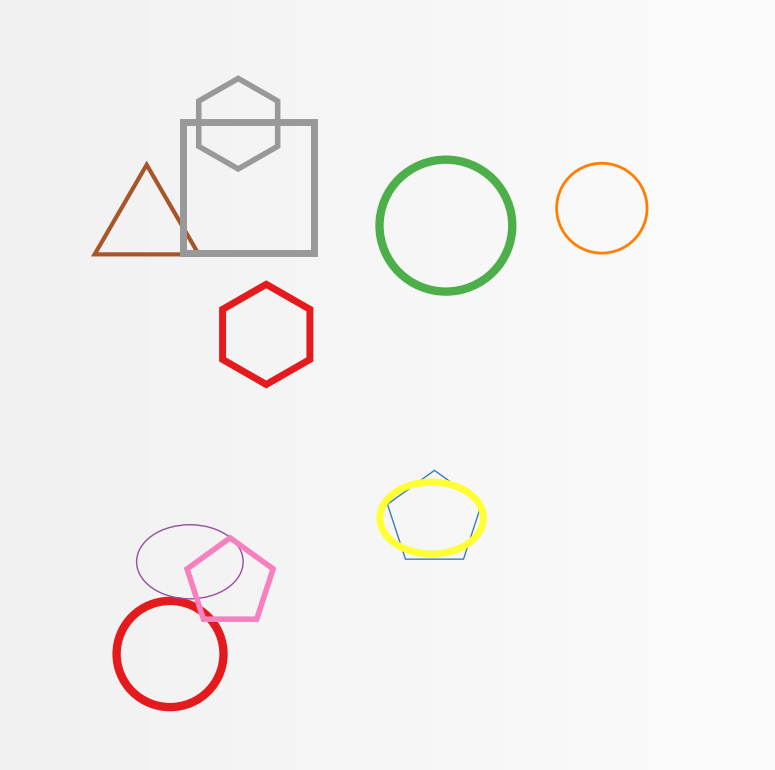[{"shape": "hexagon", "thickness": 2.5, "radius": 0.33, "center": [0.344, 0.566]}, {"shape": "circle", "thickness": 3, "radius": 0.34, "center": [0.219, 0.151]}, {"shape": "pentagon", "thickness": 0.5, "radius": 0.32, "center": [0.561, 0.325]}, {"shape": "circle", "thickness": 3, "radius": 0.43, "center": [0.575, 0.707]}, {"shape": "oval", "thickness": 0.5, "radius": 0.34, "center": [0.245, 0.27]}, {"shape": "circle", "thickness": 1, "radius": 0.29, "center": [0.777, 0.73]}, {"shape": "oval", "thickness": 2.5, "radius": 0.33, "center": [0.557, 0.327]}, {"shape": "triangle", "thickness": 1.5, "radius": 0.39, "center": [0.189, 0.708]}, {"shape": "pentagon", "thickness": 2, "radius": 0.29, "center": [0.297, 0.243]}, {"shape": "hexagon", "thickness": 2, "radius": 0.29, "center": [0.307, 0.839]}, {"shape": "square", "thickness": 2.5, "radius": 0.42, "center": [0.32, 0.756]}]